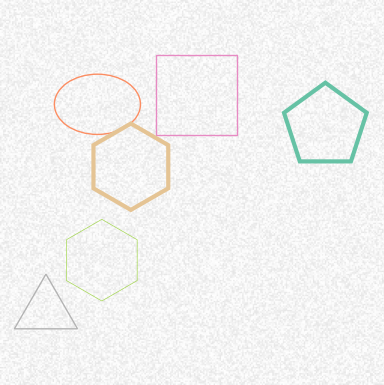[{"shape": "pentagon", "thickness": 3, "radius": 0.56, "center": [0.845, 0.672]}, {"shape": "oval", "thickness": 1, "radius": 0.56, "center": [0.253, 0.729]}, {"shape": "square", "thickness": 1, "radius": 0.52, "center": [0.511, 0.753]}, {"shape": "hexagon", "thickness": 0.5, "radius": 0.53, "center": [0.264, 0.324]}, {"shape": "hexagon", "thickness": 3, "radius": 0.56, "center": [0.34, 0.567]}, {"shape": "triangle", "thickness": 1, "radius": 0.47, "center": [0.119, 0.193]}]